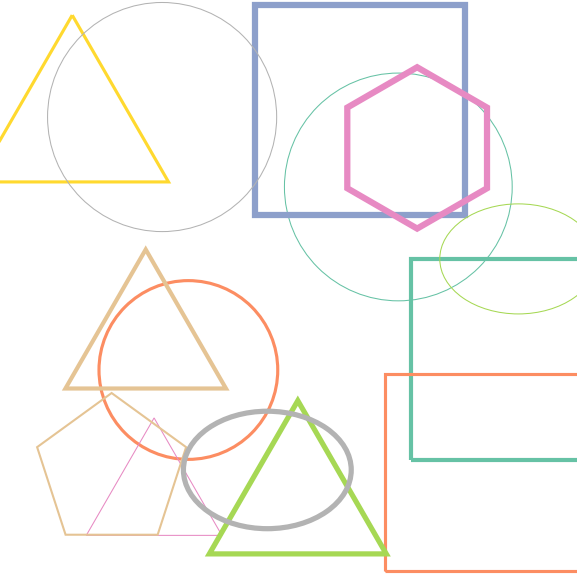[{"shape": "circle", "thickness": 0.5, "radius": 0.99, "center": [0.69, 0.675]}, {"shape": "square", "thickness": 2, "radius": 0.87, "center": [0.886, 0.376]}, {"shape": "circle", "thickness": 1.5, "radius": 0.77, "center": [0.326, 0.358]}, {"shape": "square", "thickness": 1.5, "radius": 0.85, "center": [0.836, 0.181]}, {"shape": "square", "thickness": 3, "radius": 0.91, "center": [0.623, 0.808]}, {"shape": "triangle", "thickness": 0.5, "radius": 0.68, "center": [0.267, 0.14]}, {"shape": "hexagon", "thickness": 3, "radius": 0.7, "center": [0.722, 0.743]}, {"shape": "triangle", "thickness": 2.5, "radius": 0.88, "center": [0.516, 0.128]}, {"shape": "oval", "thickness": 0.5, "radius": 0.68, "center": [0.898, 0.551]}, {"shape": "triangle", "thickness": 1.5, "radius": 0.96, "center": [0.125, 0.78]}, {"shape": "triangle", "thickness": 2, "radius": 0.8, "center": [0.252, 0.407]}, {"shape": "pentagon", "thickness": 1, "radius": 0.68, "center": [0.193, 0.183]}, {"shape": "circle", "thickness": 0.5, "radius": 0.99, "center": [0.281, 0.796]}, {"shape": "oval", "thickness": 2.5, "radius": 0.73, "center": [0.463, 0.185]}]